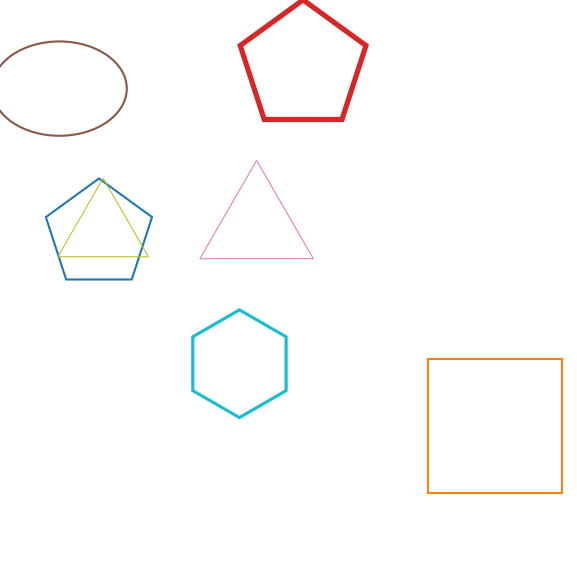[{"shape": "pentagon", "thickness": 1, "radius": 0.48, "center": [0.171, 0.593]}, {"shape": "square", "thickness": 1, "radius": 0.58, "center": [0.857, 0.262]}, {"shape": "pentagon", "thickness": 2.5, "radius": 0.57, "center": [0.525, 0.885]}, {"shape": "oval", "thickness": 1, "radius": 0.58, "center": [0.103, 0.846]}, {"shape": "triangle", "thickness": 0.5, "radius": 0.57, "center": [0.444, 0.608]}, {"shape": "triangle", "thickness": 0.5, "radius": 0.45, "center": [0.179, 0.6]}, {"shape": "hexagon", "thickness": 1.5, "radius": 0.47, "center": [0.415, 0.369]}]